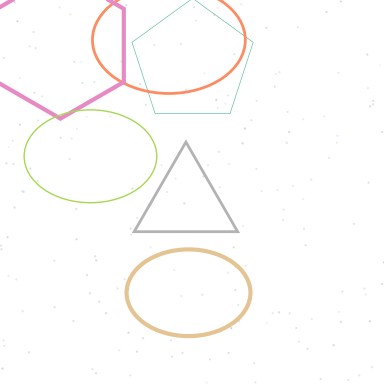[{"shape": "pentagon", "thickness": 0.5, "radius": 0.83, "center": [0.5, 0.839]}, {"shape": "oval", "thickness": 2, "radius": 0.99, "center": [0.439, 0.896]}, {"shape": "hexagon", "thickness": 3, "radius": 0.95, "center": [0.157, 0.882]}, {"shape": "oval", "thickness": 1, "radius": 0.86, "center": [0.235, 0.594]}, {"shape": "oval", "thickness": 3, "radius": 0.8, "center": [0.49, 0.24]}, {"shape": "triangle", "thickness": 2, "radius": 0.78, "center": [0.483, 0.476]}]